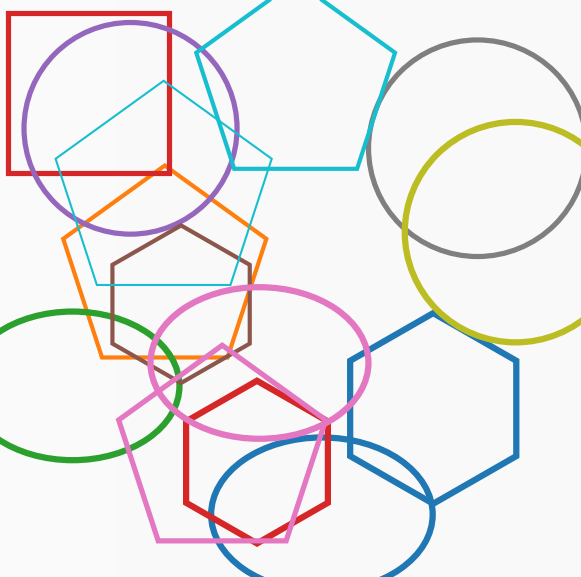[{"shape": "oval", "thickness": 3, "radius": 0.95, "center": [0.554, 0.108]}, {"shape": "hexagon", "thickness": 3, "radius": 0.83, "center": [0.745, 0.292]}, {"shape": "pentagon", "thickness": 2, "radius": 0.92, "center": [0.284, 0.529]}, {"shape": "oval", "thickness": 3, "radius": 0.92, "center": [0.125, 0.331]}, {"shape": "square", "thickness": 2.5, "radius": 0.69, "center": [0.153, 0.838]}, {"shape": "hexagon", "thickness": 3, "radius": 0.7, "center": [0.442, 0.199]}, {"shape": "circle", "thickness": 2.5, "radius": 0.92, "center": [0.225, 0.777]}, {"shape": "hexagon", "thickness": 2, "radius": 0.68, "center": [0.312, 0.472]}, {"shape": "oval", "thickness": 3, "radius": 0.94, "center": [0.446, 0.371]}, {"shape": "pentagon", "thickness": 2.5, "radius": 0.94, "center": [0.382, 0.214]}, {"shape": "circle", "thickness": 2.5, "radius": 0.94, "center": [0.822, 0.742]}, {"shape": "circle", "thickness": 3, "radius": 0.95, "center": [0.887, 0.597]}, {"shape": "pentagon", "thickness": 1, "radius": 0.98, "center": [0.282, 0.664]}, {"shape": "pentagon", "thickness": 2, "radius": 0.9, "center": [0.509, 0.852]}]